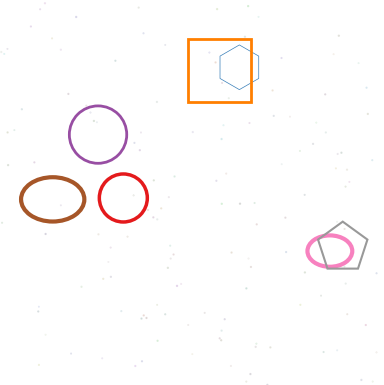[{"shape": "circle", "thickness": 2.5, "radius": 0.31, "center": [0.32, 0.486]}, {"shape": "hexagon", "thickness": 0.5, "radius": 0.29, "center": [0.622, 0.825]}, {"shape": "circle", "thickness": 2, "radius": 0.37, "center": [0.255, 0.65]}, {"shape": "square", "thickness": 2, "radius": 0.41, "center": [0.57, 0.816]}, {"shape": "oval", "thickness": 3, "radius": 0.41, "center": [0.137, 0.482]}, {"shape": "oval", "thickness": 3, "radius": 0.29, "center": [0.857, 0.348]}, {"shape": "pentagon", "thickness": 1.5, "radius": 0.34, "center": [0.89, 0.357]}]